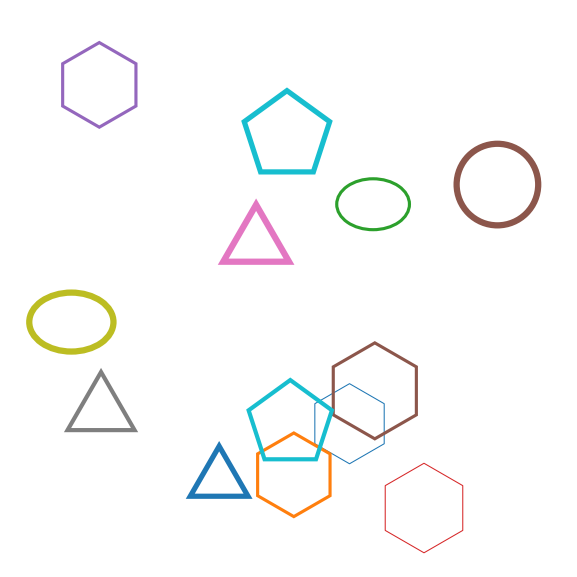[{"shape": "triangle", "thickness": 2.5, "radius": 0.29, "center": [0.379, 0.169]}, {"shape": "hexagon", "thickness": 0.5, "radius": 0.35, "center": [0.605, 0.265]}, {"shape": "hexagon", "thickness": 1.5, "radius": 0.36, "center": [0.509, 0.177]}, {"shape": "oval", "thickness": 1.5, "radius": 0.31, "center": [0.646, 0.645]}, {"shape": "hexagon", "thickness": 0.5, "radius": 0.39, "center": [0.734, 0.119]}, {"shape": "hexagon", "thickness": 1.5, "radius": 0.37, "center": [0.172, 0.852]}, {"shape": "circle", "thickness": 3, "radius": 0.35, "center": [0.861, 0.68]}, {"shape": "hexagon", "thickness": 1.5, "radius": 0.42, "center": [0.649, 0.322]}, {"shape": "triangle", "thickness": 3, "radius": 0.33, "center": [0.443, 0.579]}, {"shape": "triangle", "thickness": 2, "radius": 0.34, "center": [0.175, 0.288]}, {"shape": "oval", "thickness": 3, "radius": 0.36, "center": [0.124, 0.441]}, {"shape": "pentagon", "thickness": 2, "radius": 0.38, "center": [0.503, 0.265]}, {"shape": "pentagon", "thickness": 2.5, "radius": 0.39, "center": [0.497, 0.764]}]